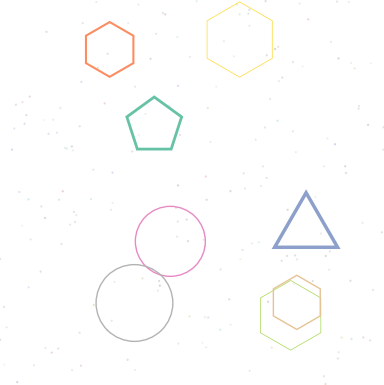[{"shape": "pentagon", "thickness": 2, "radius": 0.37, "center": [0.401, 0.673]}, {"shape": "hexagon", "thickness": 1.5, "radius": 0.36, "center": [0.285, 0.872]}, {"shape": "triangle", "thickness": 2.5, "radius": 0.47, "center": [0.795, 0.405]}, {"shape": "circle", "thickness": 1, "radius": 0.45, "center": [0.442, 0.373]}, {"shape": "hexagon", "thickness": 0.5, "radius": 0.45, "center": [0.755, 0.181]}, {"shape": "hexagon", "thickness": 0.5, "radius": 0.49, "center": [0.623, 0.897]}, {"shape": "hexagon", "thickness": 1, "radius": 0.35, "center": [0.771, 0.215]}, {"shape": "circle", "thickness": 1, "radius": 0.5, "center": [0.349, 0.213]}]